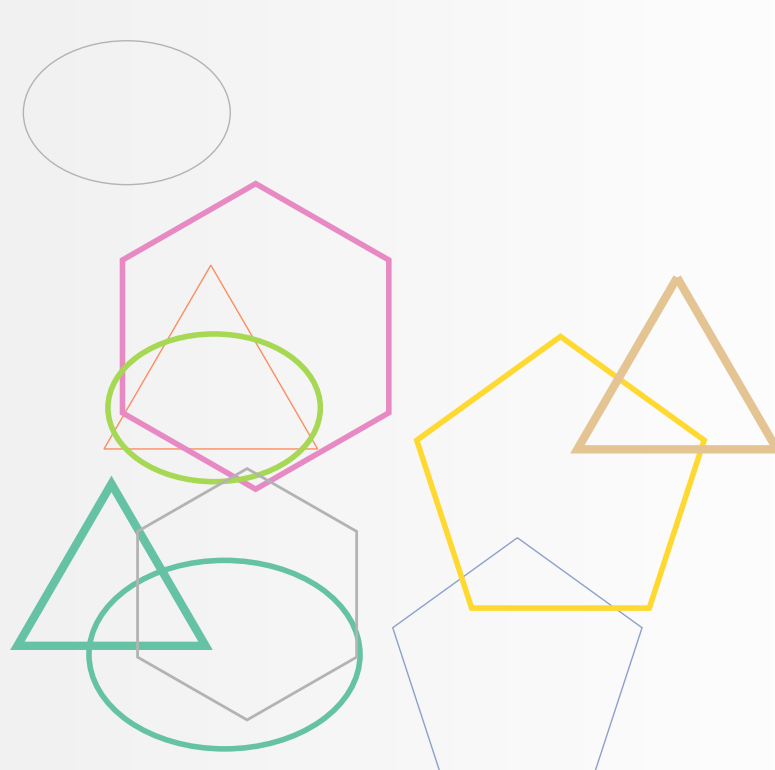[{"shape": "oval", "thickness": 2, "radius": 0.87, "center": [0.29, 0.15]}, {"shape": "triangle", "thickness": 3, "radius": 0.7, "center": [0.144, 0.231]}, {"shape": "triangle", "thickness": 0.5, "radius": 0.8, "center": [0.272, 0.497]}, {"shape": "pentagon", "thickness": 0.5, "radius": 0.85, "center": [0.668, 0.132]}, {"shape": "hexagon", "thickness": 2, "radius": 0.99, "center": [0.33, 0.563]}, {"shape": "oval", "thickness": 2, "radius": 0.69, "center": [0.276, 0.47]}, {"shape": "pentagon", "thickness": 2, "radius": 0.97, "center": [0.723, 0.368]}, {"shape": "triangle", "thickness": 3, "radius": 0.74, "center": [0.874, 0.491]}, {"shape": "oval", "thickness": 0.5, "radius": 0.67, "center": [0.164, 0.854]}, {"shape": "hexagon", "thickness": 1, "radius": 0.82, "center": [0.319, 0.228]}]